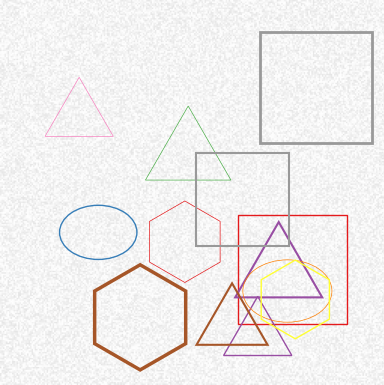[{"shape": "hexagon", "thickness": 0.5, "radius": 0.53, "center": [0.48, 0.372]}, {"shape": "square", "thickness": 1, "radius": 0.7, "center": [0.759, 0.3]}, {"shape": "oval", "thickness": 1, "radius": 0.5, "center": [0.255, 0.396]}, {"shape": "triangle", "thickness": 0.5, "radius": 0.64, "center": [0.489, 0.596]}, {"shape": "triangle", "thickness": 1.5, "radius": 0.65, "center": [0.724, 0.293]}, {"shape": "triangle", "thickness": 1, "radius": 0.51, "center": [0.669, 0.128]}, {"shape": "oval", "thickness": 0.5, "radius": 0.58, "center": [0.746, 0.244]}, {"shape": "hexagon", "thickness": 1, "radius": 0.51, "center": [0.767, 0.222]}, {"shape": "hexagon", "thickness": 2.5, "radius": 0.68, "center": [0.364, 0.176]}, {"shape": "triangle", "thickness": 1.5, "radius": 0.53, "center": [0.603, 0.158]}, {"shape": "triangle", "thickness": 0.5, "radius": 0.51, "center": [0.206, 0.697]}, {"shape": "square", "thickness": 2, "radius": 0.72, "center": [0.82, 0.773]}, {"shape": "square", "thickness": 1.5, "radius": 0.61, "center": [0.631, 0.483]}]